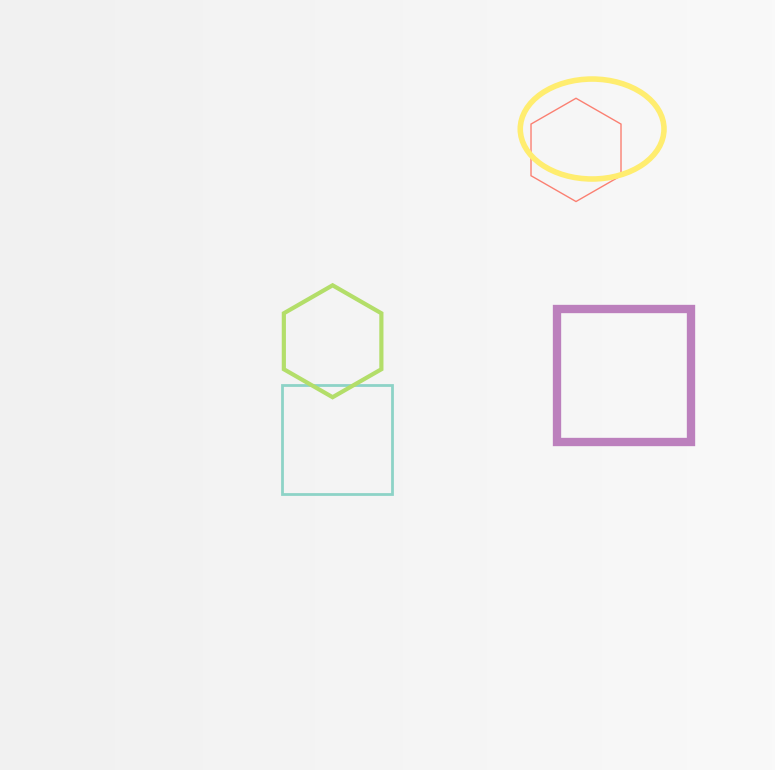[{"shape": "square", "thickness": 1, "radius": 0.35, "center": [0.435, 0.43]}, {"shape": "hexagon", "thickness": 0.5, "radius": 0.34, "center": [0.743, 0.805]}, {"shape": "hexagon", "thickness": 1.5, "radius": 0.36, "center": [0.429, 0.557]}, {"shape": "square", "thickness": 3, "radius": 0.43, "center": [0.805, 0.513]}, {"shape": "oval", "thickness": 2, "radius": 0.46, "center": [0.764, 0.832]}]